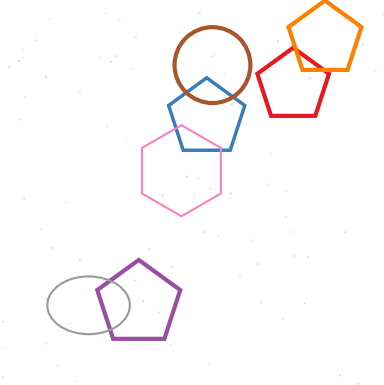[{"shape": "pentagon", "thickness": 3, "radius": 0.49, "center": [0.761, 0.778]}, {"shape": "pentagon", "thickness": 2.5, "radius": 0.52, "center": [0.537, 0.694]}, {"shape": "pentagon", "thickness": 3, "radius": 0.57, "center": [0.36, 0.212]}, {"shape": "pentagon", "thickness": 3, "radius": 0.5, "center": [0.844, 0.899]}, {"shape": "circle", "thickness": 3, "radius": 0.49, "center": [0.552, 0.831]}, {"shape": "hexagon", "thickness": 1.5, "radius": 0.59, "center": [0.471, 0.557]}, {"shape": "oval", "thickness": 1.5, "radius": 0.54, "center": [0.23, 0.207]}]